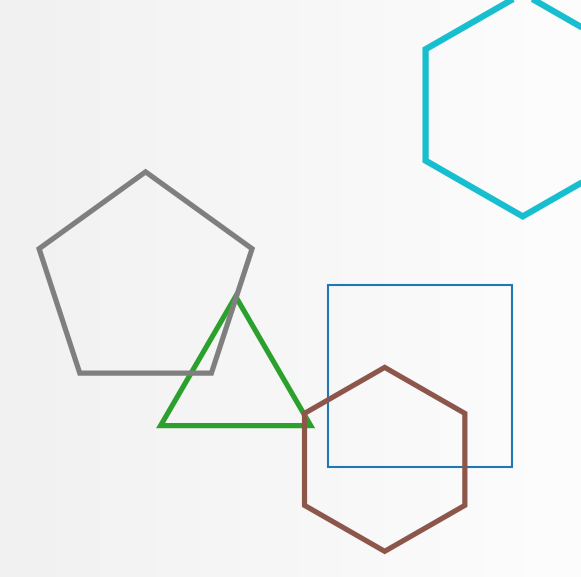[{"shape": "square", "thickness": 1, "radius": 0.79, "center": [0.723, 0.348]}, {"shape": "triangle", "thickness": 2.5, "radius": 0.75, "center": [0.405, 0.337]}, {"shape": "hexagon", "thickness": 2.5, "radius": 0.8, "center": [0.662, 0.204]}, {"shape": "pentagon", "thickness": 2.5, "radius": 0.96, "center": [0.25, 0.509]}, {"shape": "hexagon", "thickness": 3, "radius": 0.96, "center": [0.899, 0.817]}]